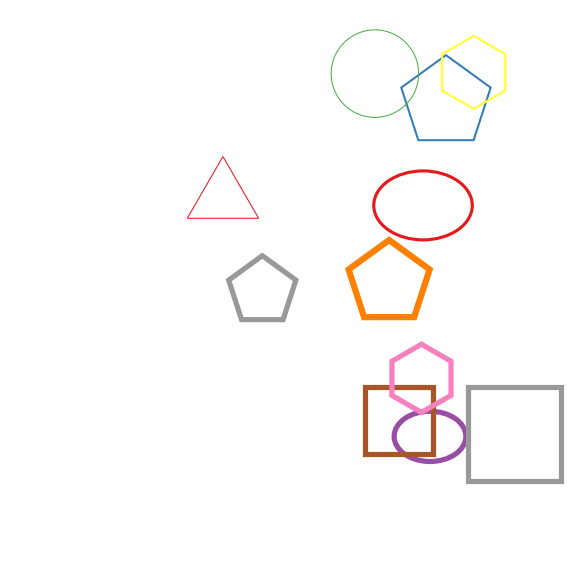[{"shape": "oval", "thickness": 1.5, "radius": 0.43, "center": [0.733, 0.643]}, {"shape": "triangle", "thickness": 0.5, "radius": 0.36, "center": [0.386, 0.657]}, {"shape": "pentagon", "thickness": 1, "radius": 0.41, "center": [0.772, 0.822]}, {"shape": "circle", "thickness": 0.5, "radius": 0.38, "center": [0.649, 0.872]}, {"shape": "oval", "thickness": 2.5, "radius": 0.31, "center": [0.745, 0.243]}, {"shape": "pentagon", "thickness": 3, "radius": 0.37, "center": [0.674, 0.51]}, {"shape": "hexagon", "thickness": 1, "radius": 0.32, "center": [0.82, 0.874]}, {"shape": "square", "thickness": 2.5, "radius": 0.29, "center": [0.691, 0.271]}, {"shape": "hexagon", "thickness": 2.5, "radius": 0.3, "center": [0.73, 0.344]}, {"shape": "pentagon", "thickness": 2.5, "radius": 0.31, "center": [0.454, 0.495]}, {"shape": "square", "thickness": 2.5, "radius": 0.4, "center": [0.891, 0.248]}]